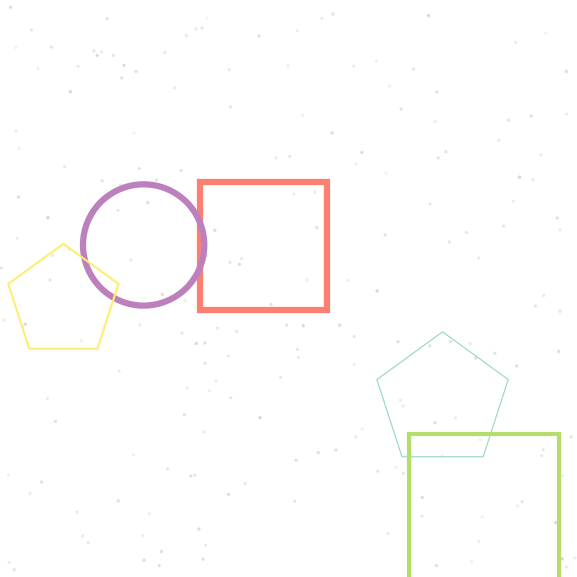[{"shape": "pentagon", "thickness": 0.5, "radius": 0.6, "center": [0.766, 0.305]}, {"shape": "square", "thickness": 3, "radius": 0.55, "center": [0.456, 0.573]}, {"shape": "square", "thickness": 2, "radius": 0.65, "center": [0.839, 0.118]}, {"shape": "circle", "thickness": 3, "radius": 0.53, "center": [0.249, 0.575]}, {"shape": "pentagon", "thickness": 1, "radius": 0.5, "center": [0.11, 0.477]}]